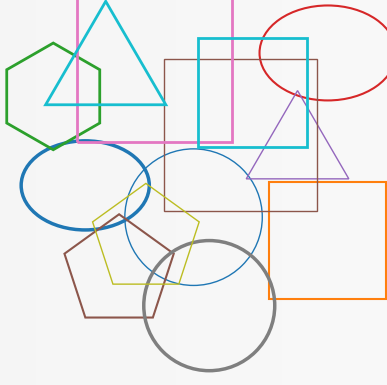[{"shape": "oval", "thickness": 2.5, "radius": 0.83, "center": [0.22, 0.518]}, {"shape": "circle", "thickness": 1, "radius": 0.89, "center": [0.5, 0.436]}, {"shape": "square", "thickness": 1.5, "radius": 0.76, "center": [0.845, 0.376]}, {"shape": "hexagon", "thickness": 2, "radius": 0.69, "center": [0.137, 0.75]}, {"shape": "oval", "thickness": 1.5, "radius": 0.88, "center": [0.846, 0.862]}, {"shape": "triangle", "thickness": 1, "radius": 0.76, "center": [0.768, 0.612]}, {"shape": "pentagon", "thickness": 1.5, "radius": 0.74, "center": [0.307, 0.295]}, {"shape": "square", "thickness": 1, "radius": 0.99, "center": [0.62, 0.65]}, {"shape": "square", "thickness": 2, "radius": 1.0, "center": [0.398, 0.83]}, {"shape": "circle", "thickness": 2.5, "radius": 0.84, "center": [0.54, 0.206]}, {"shape": "pentagon", "thickness": 1, "radius": 0.72, "center": [0.376, 0.379]}, {"shape": "triangle", "thickness": 2, "radius": 0.9, "center": [0.273, 0.817]}, {"shape": "square", "thickness": 2, "radius": 0.7, "center": [0.651, 0.759]}]